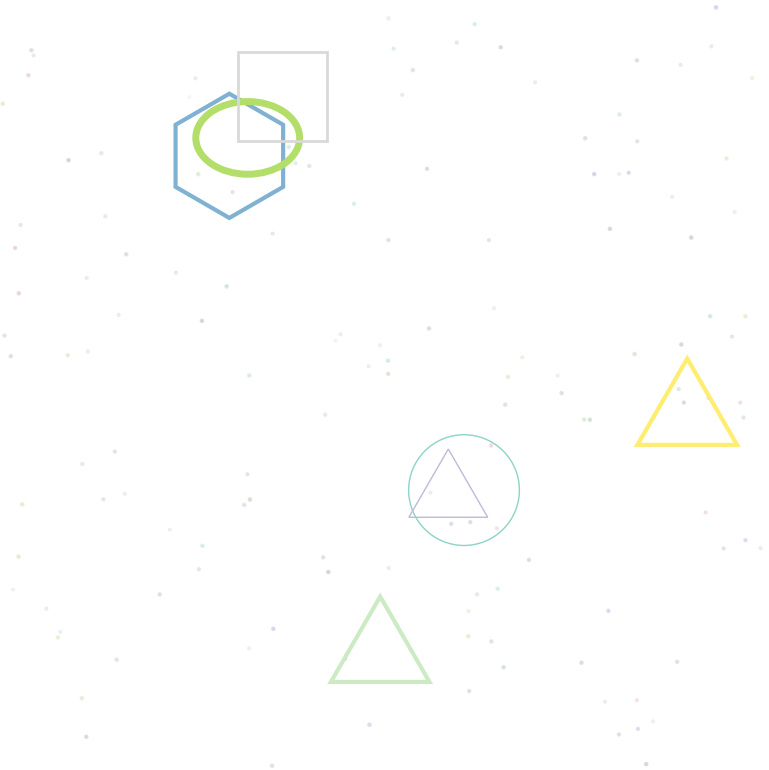[{"shape": "circle", "thickness": 0.5, "radius": 0.36, "center": [0.603, 0.364]}, {"shape": "triangle", "thickness": 0.5, "radius": 0.3, "center": [0.582, 0.358]}, {"shape": "hexagon", "thickness": 1.5, "radius": 0.4, "center": [0.298, 0.798]}, {"shape": "oval", "thickness": 2.5, "radius": 0.34, "center": [0.322, 0.821]}, {"shape": "square", "thickness": 1, "radius": 0.29, "center": [0.366, 0.875]}, {"shape": "triangle", "thickness": 1.5, "radius": 0.37, "center": [0.494, 0.151]}, {"shape": "triangle", "thickness": 1.5, "radius": 0.37, "center": [0.893, 0.46]}]